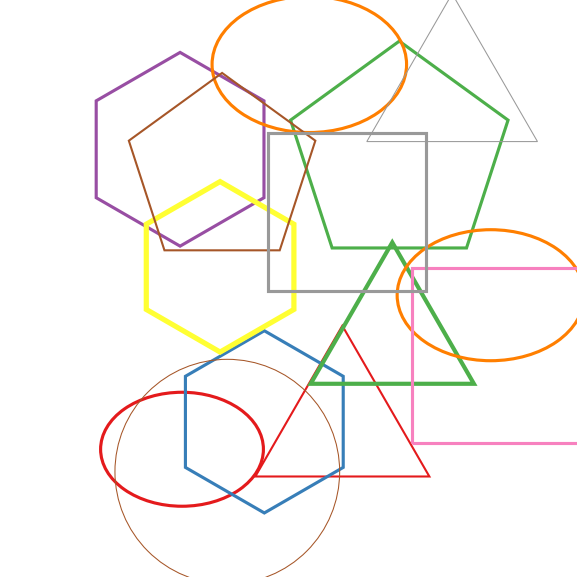[{"shape": "triangle", "thickness": 1, "radius": 0.87, "center": [0.593, 0.261]}, {"shape": "oval", "thickness": 1.5, "radius": 0.7, "center": [0.315, 0.221]}, {"shape": "hexagon", "thickness": 1.5, "radius": 0.79, "center": [0.458, 0.269]}, {"shape": "triangle", "thickness": 2, "radius": 0.82, "center": [0.679, 0.416]}, {"shape": "pentagon", "thickness": 1.5, "radius": 0.99, "center": [0.691, 0.73]}, {"shape": "hexagon", "thickness": 1.5, "radius": 0.84, "center": [0.312, 0.741]}, {"shape": "oval", "thickness": 1.5, "radius": 0.84, "center": [0.536, 0.888]}, {"shape": "oval", "thickness": 1.5, "radius": 0.81, "center": [0.85, 0.488]}, {"shape": "hexagon", "thickness": 2.5, "radius": 0.74, "center": [0.381, 0.537]}, {"shape": "pentagon", "thickness": 1, "radius": 0.85, "center": [0.385, 0.703]}, {"shape": "circle", "thickness": 0.5, "radius": 0.97, "center": [0.394, 0.182]}, {"shape": "square", "thickness": 1.5, "radius": 0.76, "center": [0.864, 0.384]}, {"shape": "square", "thickness": 1.5, "radius": 0.68, "center": [0.601, 0.631]}, {"shape": "triangle", "thickness": 0.5, "radius": 0.85, "center": [0.783, 0.839]}]